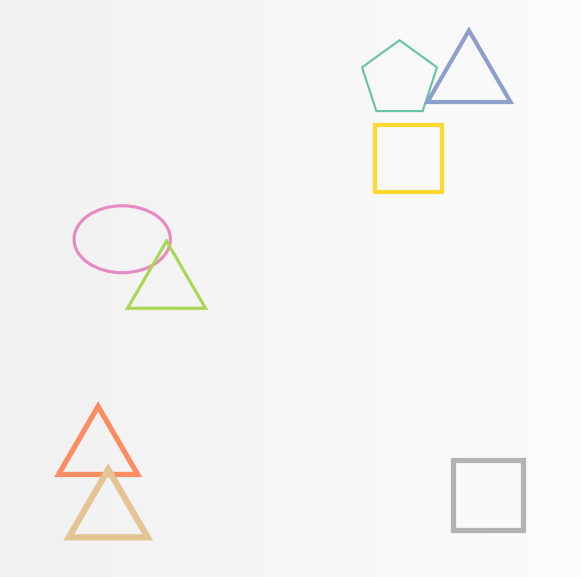[{"shape": "pentagon", "thickness": 1, "radius": 0.34, "center": [0.687, 0.862]}, {"shape": "triangle", "thickness": 2.5, "radius": 0.39, "center": [0.169, 0.217]}, {"shape": "triangle", "thickness": 2, "radius": 0.41, "center": [0.807, 0.864]}, {"shape": "oval", "thickness": 1.5, "radius": 0.41, "center": [0.21, 0.585]}, {"shape": "triangle", "thickness": 1.5, "radius": 0.39, "center": [0.287, 0.504]}, {"shape": "square", "thickness": 2, "radius": 0.29, "center": [0.703, 0.725]}, {"shape": "triangle", "thickness": 3, "radius": 0.39, "center": [0.186, 0.108]}, {"shape": "square", "thickness": 2.5, "radius": 0.3, "center": [0.84, 0.142]}]